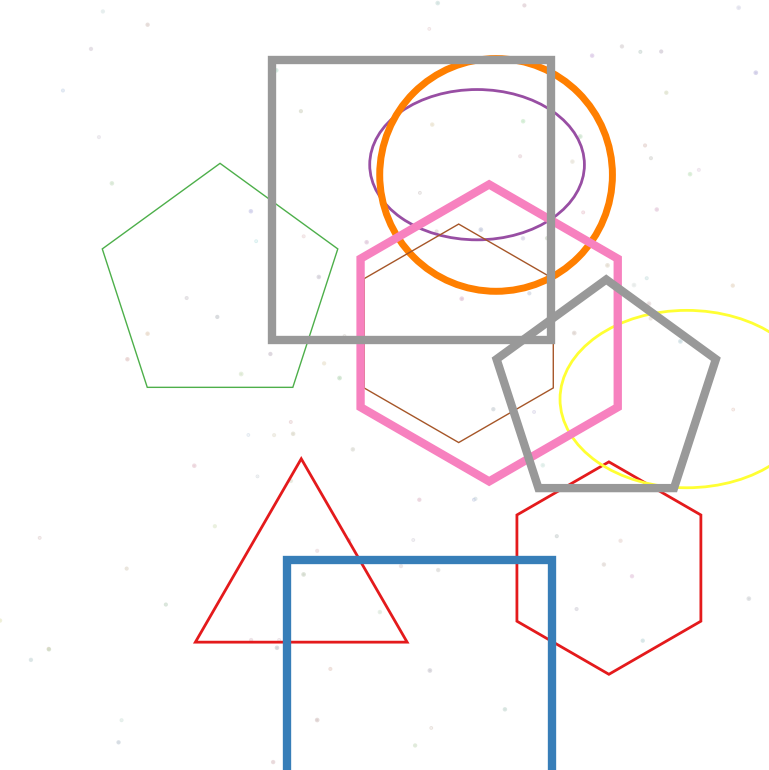[{"shape": "triangle", "thickness": 1, "radius": 0.79, "center": [0.391, 0.245]}, {"shape": "hexagon", "thickness": 1, "radius": 0.69, "center": [0.791, 0.262]}, {"shape": "square", "thickness": 3, "radius": 0.86, "center": [0.544, 0.1]}, {"shape": "pentagon", "thickness": 0.5, "radius": 0.8, "center": [0.286, 0.627]}, {"shape": "oval", "thickness": 1, "radius": 0.7, "center": [0.62, 0.786]}, {"shape": "circle", "thickness": 2.5, "radius": 0.76, "center": [0.644, 0.773]}, {"shape": "oval", "thickness": 1, "radius": 0.82, "center": [0.892, 0.482]}, {"shape": "hexagon", "thickness": 0.5, "radius": 0.71, "center": [0.596, 0.567]}, {"shape": "hexagon", "thickness": 3, "radius": 0.96, "center": [0.635, 0.568]}, {"shape": "square", "thickness": 3, "radius": 0.91, "center": [0.534, 0.74]}, {"shape": "pentagon", "thickness": 3, "radius": 0.75, "center": [0.787, 0.487]}]